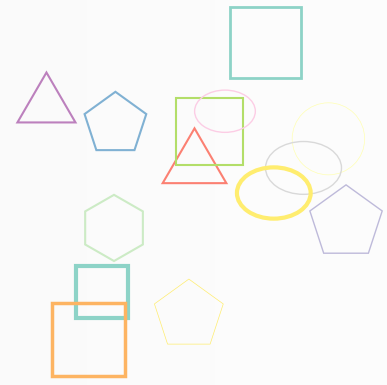[{"shape": "square", "thickness": 2, "radius": 0.46, "center": [0.685, 0.89]}, {"shape": "square", "thickness": 3, "radius": 0.33, "center": [0.264, 0.241]}, {"shape": "circle", "thickness": 0.5, "radius": 0.47, "center": [0.848, 0.639]}, {"shape": "pentagon", "thickness": 1, "radius": 0.49, "center": [0.893, 0.422]}, {"shape": "triangle", "thickness": 1.5, "radius": 0.47, "center": [0.502, 0.572]}, {"shape": "pentagon", "thickness": 1.5, "radius": 0.42, "center": [0.298, 0.678]}, {"shape": "square", "thickness": 2.5, "radius": 0.47, "center": [0.228, 0.119]}, {"shape": "square", "thickness": 1.5, "radius": 0.43, "center": [0.541, 0.659]}, {"shape": "oval", "thickness": 1, "radius": 0.39, "center": [0.581, 0.711]}, {"shape": "oval", "thickness": 1, "radius": 0.49, "center": [0.783, 0.564]}, {"shape": "triangle", "thickness": 1.5, "radius": 0.43, "center": [0.12, 0.725]}, {"shape": "hexagon", "thickness": 1.5, "radius": 0.43, "center": [0.294, 0.408]}, {"shape": "oval", "thickness": 3, "radius": 0.48, "center": [0.707, 0.499]}, {"shape": "pentagon", "thickness": 0.5, "radius": 0.47, "center": [0.487, 0.182]}]